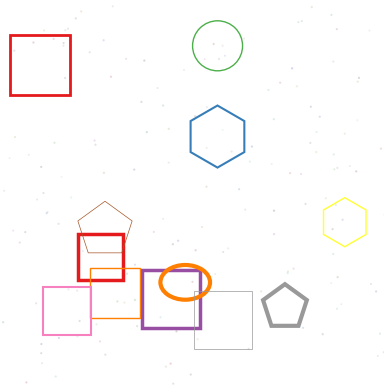[{"shape": "square", "thickness": 2, "radius": 0.39, "center": [0.104, 0.83]}, {"shape": "square", "thickness": 2.5, "radius": 0.29, "center": [0.261, 0.333]}, {"shape": "hexagon", "thickness": 1.5, "radius": 0.4, "center": [0.565, 0.645]}, {"shape": "circle", "thickness": 1, "radius": 0.32, "center": [0.565, 0.881]}, {"shape": "square", "thickness": 2.5, "radius": 0.38, "center": [0.445, 0.224]}, {"shape": "oval", "thickness": 3, "radius": 0.32, "center": [0.481, 0.267]}, {"shape": "square", "thickness": 1, "radius": 0.33, "center": [0.299, 0.239]}, {"shape": "hexagon", "thickness": 1, "radius": 0.32, "center": [0.895, 0.423]}, {"shape": "pentagon", "thickness": 0.5, "radius": 0.37, "center": [0.273, 0.403]}, {"shape": "square", "thickness": 1.5, "radius": 0.31, "center": [0.174, 0.192]}, {"shape": "square", "thickness": 0.5, "radius": 0.38, "center": [0.58, 0.168]}, {"shape": "pentagon", "thickness": 3, "radius": 0.3, "center": [0.74, 0.202]}]